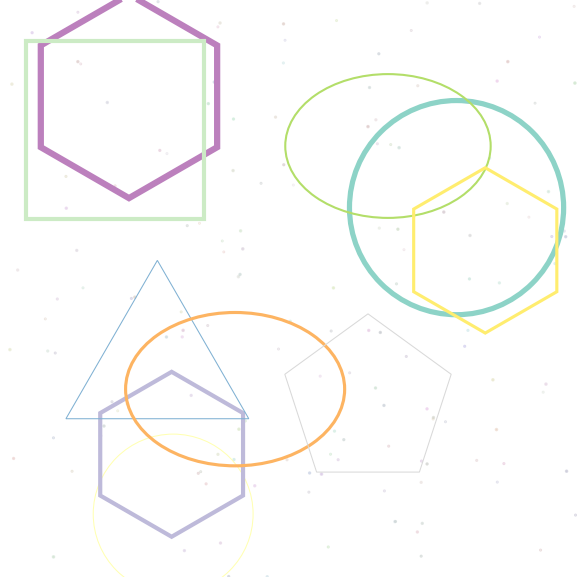[{"shape": "circle", "thickness": 2.5, "radius": 0.93, "center": [0.791, 0.64]}, {"shape": "circle", "thickness": 0.5, "radius": 0.69, "center": [0.3, 0.109]}, {"shape": "hexagon", "thickness": 2, "radius": 0.71, "center": [0.297, 0.212]}, {"shape": "triangle", "thickness": 0.5, "radius": 0.91, "center": [0.272, 0.365]}, {"shape": "oval", "thickness": 1.5, "radius": 0.95, "center": [0.407, 0.325]}, {"shape": "oval", "thickness": 1, "radius": 0.89, "center": [0.672, 0.746]}, {"shape": "pentagon", "thickness": 0.5, "radius": 0.76, "center": [0.637, 0.304]}, {"shape": "hexagon", "thickness": 3, "radius": 0.88, "center": [0.223, 0.832]}, {"shape": "square", "thickness": 2, "radius": 0.77, "center": [0.199, 0.774]}, {"shape": "hexagon", "thickness": 1.5, "radius": 0.72, "center": [0.84, 0.566]}]